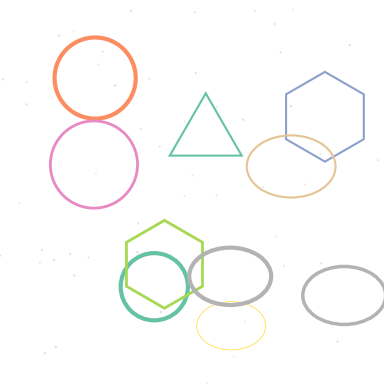[{"shape": "circle", "thickness": 3, "radius": 0.44, "center": [0.401, 0.255]}, {"shape": "triangle", "thickness": 1.5, "radius": 0.54, "center": [0.534, 0.65]}, {"shape": "circle", "thickness": 3, "radius": 0.53, "center": [0.247, 0.797]}, {"shape": "hexagon", "thickness": 1.5, "radius": 0.58, "center": [0.844, 0.697]}, {"shape": "circle", "thickness": 2, "radius": 0.57, "center": [0.244, 0.573]}, {"shape": "hexagon", "thickness": 2, "radius": 0.57, "center": [0.427, 0.314]}, {"shape": "oval", "thickness": 0.5, "radius": 0.45, "center": [0.601, 0.154]}, {"shape": "oval", "thickness": 1.5, "radius": 0.58, "center": [0.756, 0.568]}, {"shape": "oval", "thickness": 2.5, "radius": 0.54, "center": [0.894, 0.233]}, {"shape": "oval", "thickness": 3, "radius": 0.53, "center": [0.598, 0.282]}]